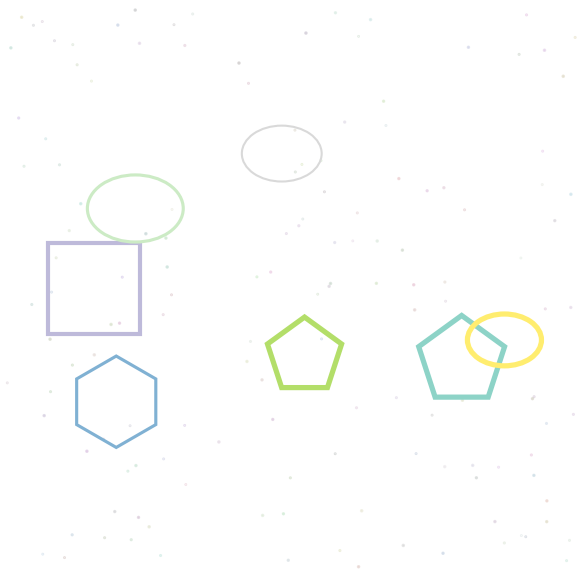[{"shape": "pentagon", "thickness": 2.5, "radius": 0.39, "center": [0.799, 0.375]}, {"shape": "square", "thickness": 2, "radius": 0.4, "center": [0.163, 0.5]}, {"shape": "hexagon", "thickness": 1.5, "radius": 0.4, "center": [0.201, 0.303]}, {"shape": "pentagon", "thickness": 2.5, "radius": 0.34, "center": [0.527, 0.383]}, {"shape": "oval", "thickness": 1, "radius": 0.35, "center": [0.488, 0.733]}, {"shape": "oval", "thickness": 1.5, "radius": 0.42, "center": [0.234, 0.638]}, {"shape": "oval", "thickness": 2.5, "radius": 0.32, "center": [0.873, 0.411]}]